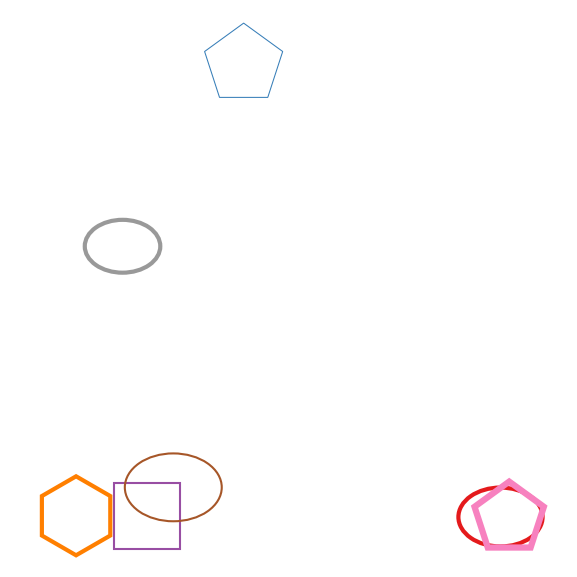[{"shape": "oval", "thickness": 2, "radius": 0.36, "center": [0.867, 0.104]}, {"shape": "pentagon", "thickness": 0.5, "radius": 0.36, "center": [0.422, 0.888]}, {"shape": "square", "thickness": 1, "radius": 0.29, "center": [0.254, 0.105]}, {"shape": "hexagon", "thickness": 2, "radius": 0.34, "center": [0.132, 0.106]}, {"shape": "oval", "thickness": 1, "radius": 0.42, "center": [0.3, 0.155]}, {"shape": "pentagon", "thickness": 3, "radius": 0.32, "center": [0.882, 0.102]}, {"shape": "oval", "thickness": 2, "radius": 0.33, "center": [0.212, 0.573]}]